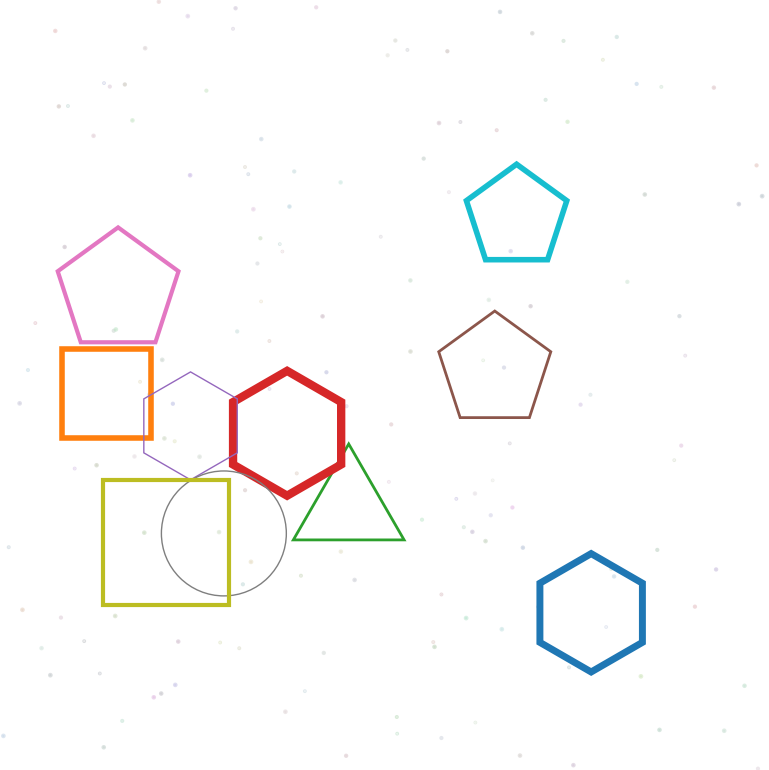[{"shape": "hexagon", "thickness": 2.5, "radius": 0.38, "center": [0.768, 0.204]}, {"shape": "square", "thickness": 2, "radius": 0.29, "center": [0.138, 0.489]}, {"shape": "triangle", "thickness": 1, "radius": 0.42, "center": [0.453, 0.34]}, {"shape": "hexagon", "thickness": 3, "radius": 0.41, "center": [0.373, 0.437]}, {"shape": "hexagon", "thickness": 0.5, "radius": 0.35, "center": [0.247, 0.447]}, {"shape": "pentagon", "thickness": 1, "radius": 0.38, "center": [0.643, 0.52]}, {"shape": "pentagon", "thickness": 1.5, "radius": 0.41, "center": [0.153, 0.622]}, {"shape": "circle", "thickness": 0.5, "radius": 0.41, "center": [0.291, 0.307]}, {"shape": "square", "thickness": 1.5, "radius": 0.41, "center": [0.216, 0.296]}, {"shape": "pentagon", "thickness": 2, "radius": 0.34, "center": [0.671, 0.718]}]